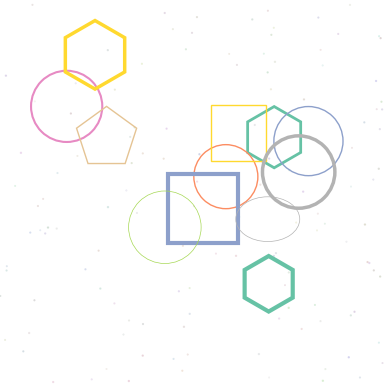[{"shape": "hexagon", "thickness": 3, "radius": 0.36, "center": [0.698, 0.263]}, {"shape": "hexagon", "thickness": 2, "radius": 0.4, "center": [0.712, 0.644]}, {"shape": "circle", "thickness": 1, "radius": 0.42, "center": [0.587, 0.541]}, {"shape": "square", "thickness": 3, "radius": 0.45, "center": [0.528, 0.459]}, {"shape": "circle", "thickness": 1, "radius": 0.45, "center": [0.801, 0.633]}, {"shape": "circle", "thickness": 1.5, "radius": 0.46, "center": [0.173, 0.724]}, {"shape": "circle", "thickness": 0.5, "radius": 0.47, "center": [0.428, 0.41]}, {"shape": "hexagon", "thickness": 2.5, "radius": 0.45, "center": [0.247, 0.858]}, {"shape": "square", "thickness": 1, "radius": 0.36, "center": [0.62, 0.655]}, {"shape": "pentagon", "thickness": 1, "radius": 0.41, "center": [0.277, 0.642]}, {"shape": "oval", "thickness": 0.5, "radius": 0.42, "center": [0.696, 0.431]}, {"shape": "circle", "thickness": 2.5, "radius": 0.47, "center": [0.776, 0.553]}]